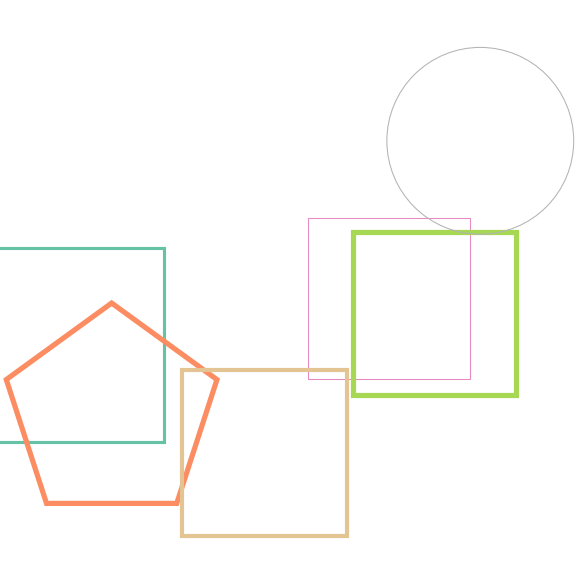[{"shape": "square", "thickness": 1.5, "radius": 0.84, "center": [0.116, 0.402]}, {"shape": "pentagon", "thickness": 2.5, "radius": 0.96, "center": [0.193, 0.283]}, {"shape": "square", "thickness": 0.5, "radius": 0.7, "center": [0.674, 0.482]}, {"shape": "square", "thickness": 2.5, "radius": 0.71, "center": [0.753, 0.456]}, {"shape": "square", "thickness": 2, "radius": 0.72, "center": [0.458, 0.215]}, {"shape": "circle", "thickness": 0.5, "radius": 0.81, "center": [0.832, 0.755]}]